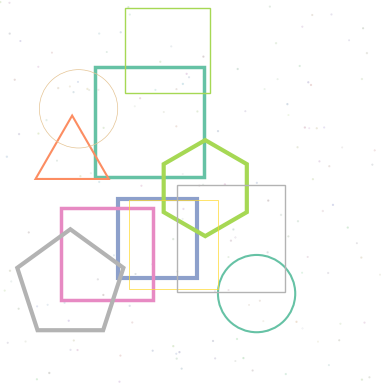[{"shape": "circle", "thickness": 1.5, "radius": 0.5, "center": [0.666, 0.237]}, {"shape": "square", "thickness": 2.5, "radius": 0.71, "center": [0.388, 0.683]}, {"shape": "triangle", "thickness": 1.5, "radius": 0.55, "center": [0.187, 0.59]}, {"shape": "square", "thickness": 3, "radius": 0.51, "center": [0.409, 0.38]}, {"shape": "square", "thickness": 2.5, "radius": 0.59, "center": [0.278, 0.34]}, {"shape": "square", "thickness": 1, "radius": 0.55, "center": [0.435, 0.87]}, {"shape": "hexagon", "thickness": 3, "radius": 0.62, "center": [0.533, 0.511]}, {"shape": "square", "thickness": 0.5, "radius": 0.58, "center": [0.451, 0.365]}, {"shape": "circle", "thickness": 0.5, "radius": 0.51, "center": [0.204, 0.717]}, {"shape": "pentagon", "thickness": 3, "radius": 0.72, "center": [0.183, 0.26]}, {"shape": "square", "thickness": 1, "radius": 0.7, "center": [0.601, 0.38]}]